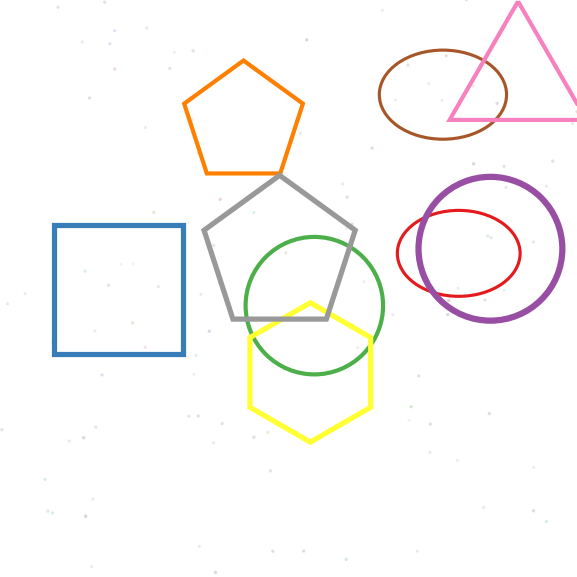[{"shape": "oval", "thickness": 1.5, "radius": 0.53, "center": [0.794, 0.56]}, {"shape": "square", "thickness": 2.5, "radius": 0.56, "center": [0.205, 0.498]}, {"shape": "circle", "thickness": 2, "radius": 0.6, "center": [0.544, 0.47]}, {"shape": "circle", "thickness": 3, "radius": 0.62, "center": [0.849, 0.568]}, {"shape": "pentagon", "thickness": 2, "radius": 0.54, "center": [0.422, 0.786]}, {"shape": "hexagon", "thickness": 2.5, "radius": 0.6, "center": [0.537, 0.354]}, {"shape": "oval", "thickness": 1.5, "radius": 0.55, "center": [0.767, 0.835]}, {"shape": "triangle", "thickness": 2, "radius": 0.68, "center": [0.897, 0.86]}, {"shape": "pentagon", "thickness": 2.5, "radius": 0.69, "center": [0.484, 0.558]}]